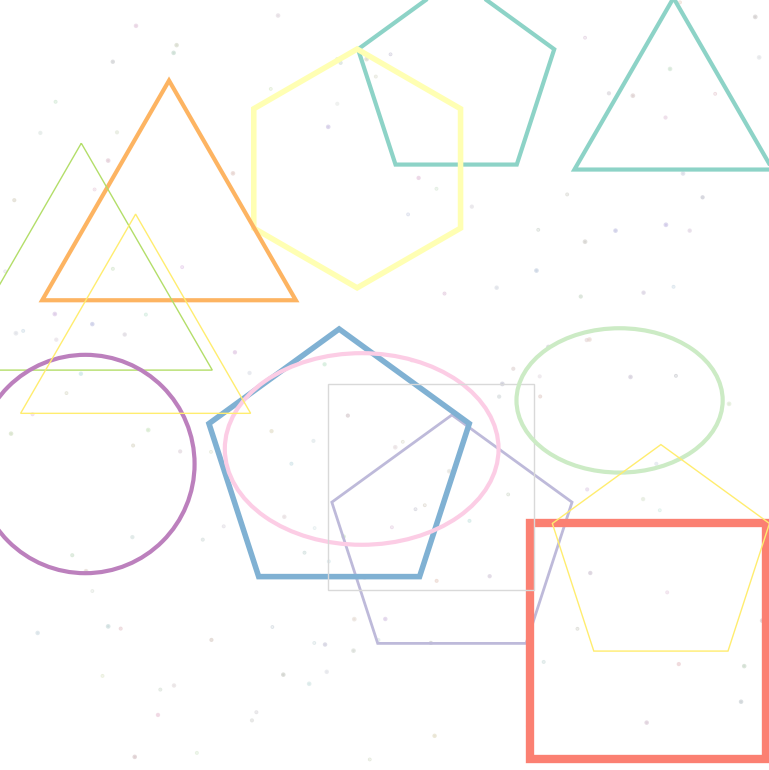[{"shape": "pentagon", "thickness": 1.5, "radius": 0.67, "center": [0.592, 0.895]}, {"shape": "triangle", "thickness": 1.5, "radius": 0.74, "center": [0.875, 0.854]}, {"shape": "hexagon", "thickness": 2, "radius": 0.78, "center": [0.464, 0.781]}, {"shape": "pentagon", "thickness": 1, "radius": 0.82, "center": [0.587, 0.297]}, {"shape": "square", "thickness": 3, "radius": 0.77, "center": [0.841, 0.168]}, {"shape": "pentagon", "thickness": 2, "radius": 0.89, "center": [0.44, 0.395]}, {"shape": "triangle", "thickness": 1.5, "radius": 0.95, "center": [0.22, 0.705]}, {"shape": "triangle", "thickness": 0.5, "radius": 0.98, "center": [0.106, 0.618]}, {"shape": "oval", "thickness": 1.5, "radius": 0.89, "center": [0.47, 0.417]}, {"shape": "square", "thickness": 0.5, "radius": 0.67, "center": [0.56, 0.367]}, {"shape": "circle", "thickness": 1.5, "radius": 0.71, "center": [0.111, 0.397]}, {"shape": "oval", "thickness": 1.5, "radius": 0.67, "center": [0.805, 0.48]}, {"shape": "triangle", "thickness": 0.5, "radius": 0.86, "center": [0.176, 0.549]}, {"shape": "pentagon", "thickness": 0.5, "radius": 0.74, "center": [0.858, 0.274]}]